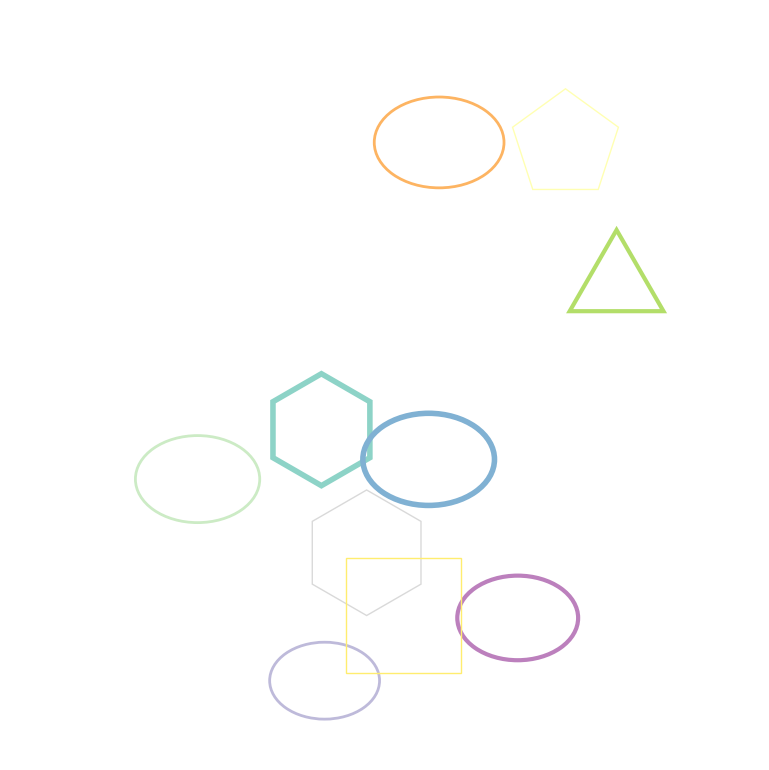[{"shape": "hexagon", "thickness": 2, "radius": 0.36, "center": [0.417, 0.442]}, {"shape": "pentagon", "thickness": 0.5, "radius": 0.36, "center": [0.734, 0.812]}, {"shape": "oval", "thickness": 1, "radius": 0.36, "center": [0.422, 0.116]}, {"shape": "oval", "thickness": 2, "radius": 0.43, "center": [0.557, 0.403]}, {"shape": "oval", "thickness": 1, "radius": 0.42, "center": [0.57, 0.815]}, {"shape": "triangle", "thickness": 1.5, "radius": 0.35, "center": [0.801, 0.631]}, {"shape": "hexagon", "thickness": 0.5, "radius": 0.41, "center": [0.476, 0.282]}, {"shape": "oval", "thickness": 1.5, "radius": 0.39, "center": [0.672, 0.197]}, {"shape": "oval", "thickness": 1, "radius": 0.4, "center": [0.257, 0.378]}, {"shape": "square", "thickness": 0.5, "radius": 0.37, "center": [0.524, 0.2]}]